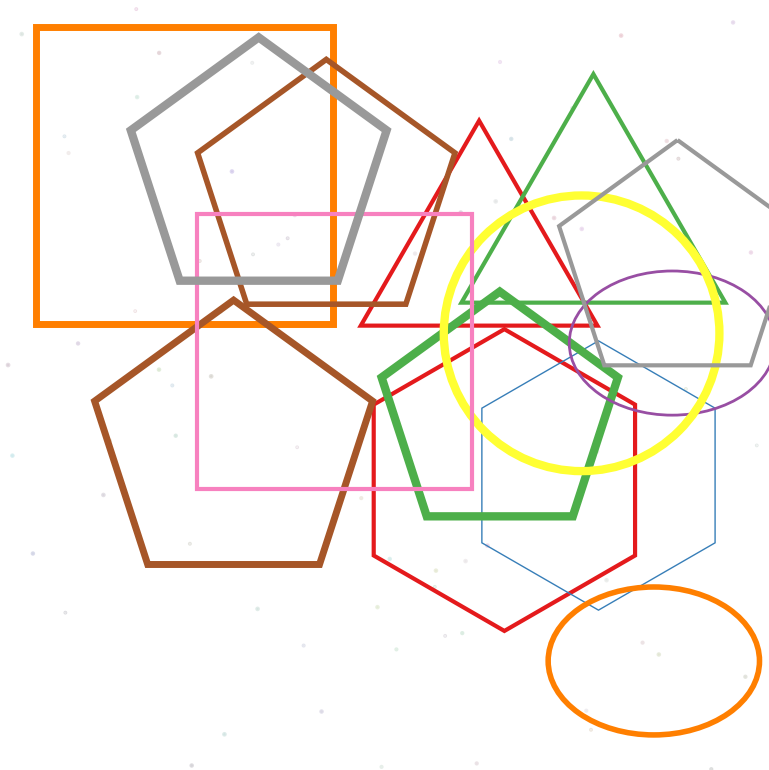[{"shape": "hexagon", "thickness": 1.5, "radius": 0.98, "center": [0.655, 0.377]}, {"shape": "triangle", "thickness": 1.5, "radius": 0.89, "center": [0.622, 0.666]}, {"shape": "hexagon", "thickness": 0.5, "radius": 0.87, "center": [0.777, 0.382]}, {"shape": "pentagon", "thickness": 3, "radius": 0.81, "center": [0.649, 0.46]}, {"shape": "triangle", "thickness": 1.5, "radius": 0.99, "center": [0.771, 0.706]}, {"shape": "oval", "thickness": 1, "radius": 0.67, "center": [0.873, 0.554]}, {"shape": "oval", "thickness": 2, "radius": 0.69, "center": [0.849, 0.142]}, {"shape": "square", "thickness": 2.5, "radius": 0.96, "center": [0.24, 0.772]}, {"shape": "circle", "thickness": 3, "radius": 0.89, "center": [0.755, 0.567]}, {"shape": "pentagon", "thickness": 2.5, "radius": 0.95, "center": [0.303, 0.42]}, {"shape": "pentagon", "thickness": 2, "radius": 0.88, "center": [0.424, 0.747]}, {"shape": "square", "thickness": 1.5, "radius": 0.89, "center": [0.434, 0.543]}, {"shape": "pentagon", "thickness": 1.5, "radius": 0.81, "center": [0.88, 0.656]}, {"shape": "pentagon", "thickness": 3, "radius": 0.87, "center": [0.336, 0.777]}]